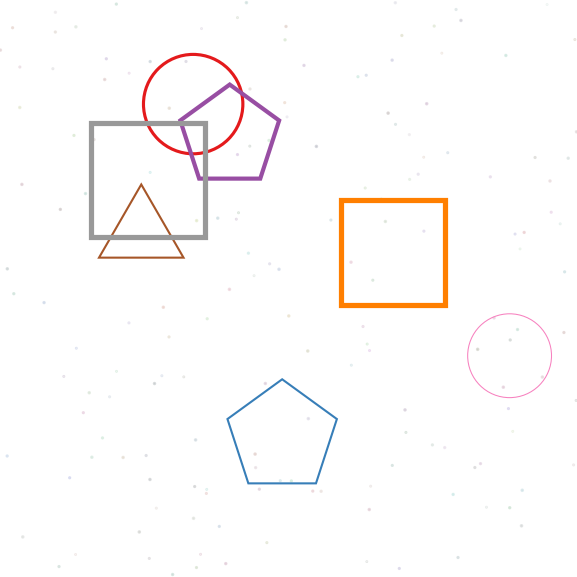[{"shape": "circle", "thickness": 1.5, "radius": 0.43, "center": [0.334, 0.819]}, {"shape": "pentagon", "thickness": 1, "radius": 0.5, "center": [0.489, 0.243]}, {"shape": "pentagon", "thickness": 2, "radius": 0.45, "center": [0.398, 0.763]}, {"shape": "square", "thickness": 2.5, "radius": 0.45, "center": [0.681, 0.562]}, {"shape": "triangle", "thickness": 1, "radius": 0.42, "center": [0.245, 0.595]}, {"shape": "circle", "thickness": 0.5, "radius": 0.36, "center": [0.882, 0.383]}, {"shape": "square", "thickness": 2.5, "radius": 0.49, "center": [0.256, 0.687]}]